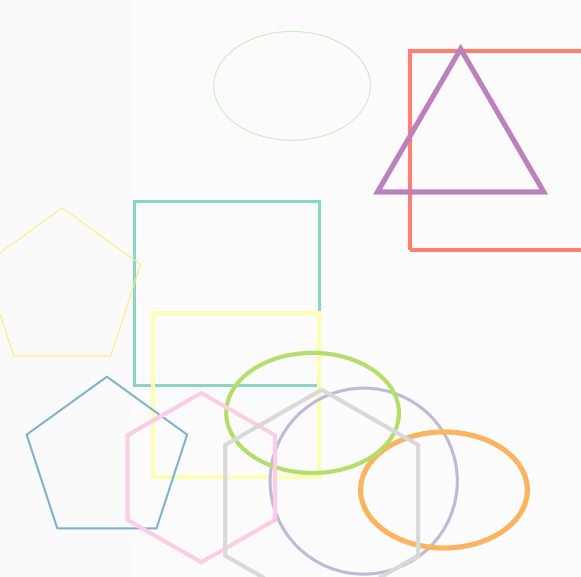[{"shape": "square", "thickness": 1.5, "radius": 0.8, "center": [0.389, 0.492]}, {"shape": "square", "thickness": 2, "radius": 0.71, "center": [0.406, 0.315]}, {"shape": "circle", "thickness": 1.5, "radius": 0.81, "center": [0.626, 0.166]}, {"shape": "square", "thickness": 2, "radius": 0.86, "center": [0.878, 0.739]}, {"shape": "pentagon", "thickness": 1, "radius": 0.73, "center": [0.184, 0.202]}, {"shape": "oval", "thickness": 2.5, "radius": 0.72, "center": [0.764, 0.151]}, {"shape": "oval", "thickness": 2, "radius": 0.74, "center": [0.538, 0.284]}, {"shape": "hexagon", "thickness": 2, "radius": 0.73, "center": [0.346, 0.172]}, {"shape": "hexagon", "thickness": 2, "radius": 0.96, "center": [0.553, 0.133]}, {"shape": "triangle", "thickness": 2.5, "radius": 0.83, "center": [0.793, 0.749]}, {"shape": "oval", "thickness": 0.5, "radius": 0.67, "center": [0.502, 0.85]}, {"shape": "pentagon", "thickness": 0.5, "radius": 0.71, "center": [0.107, 0.497]}]